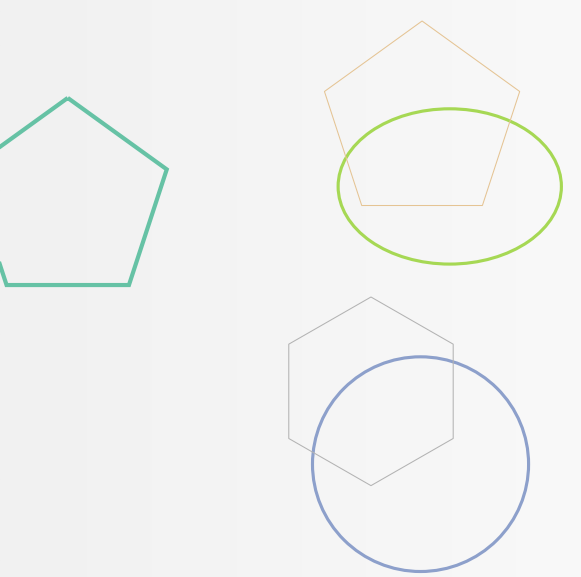[{"shape": "pentagon", "thickness": 2, "radius": 0.9, "center": [0.117, 0.65]}, {"shape": "circle", "thickness": 1.5, "radius": 0.93, "center": [0.723, 0.195]}, {"shape": "oval", "thickness": 1.5, "radius": 0.96, "center": [0.774, 0.676]}, {"shape": "pentagon", "thickness": 0.5, "radius": 0.88, "center": [0.726, 0.786]}, {"shape": "hexagon", "thickness": 0.5, "radius": 0.82, "center": [0.638, 0.322]}]